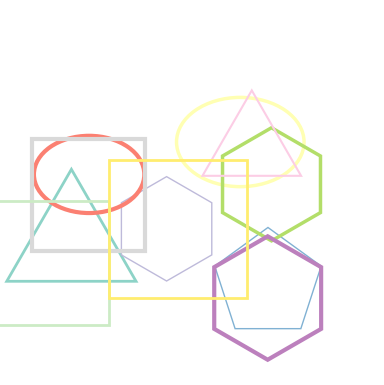[{"shape": "triangle", "thickness": 2, "radius": 0.97, "center": [0.185, 0.366]}, {"shape": "oval", "thickness": 2.5, "radius": 0.83, "center": [0.624, 0.631]}, {"shape": "hexagon", "thickness": 1, "radius": 0.68, "center": [0.433, 0.406]}, {"shape": "oval", "thickness": 3, "radius": 0.72, "center": [0.231, 0.547]}, {"shape": "pentagon", "thickness": 1, "radius": 0.73, "center": [0.696, 0.264]}, {"shape": "hexagon", "thickness": 2.5, "radius": 0.73, "center": [0.705, 0.521]}, {"shape": "triangle", "thickness": 1.5, "radius": 0.74, "center": [0.654, 0.617]}, {"shape": "square", "thickness": 3, "radius": 0.73, "center": [0.23, 0.494]}, {"shape": "hexagon", "thickness": 3, "radius": 0.8, "center": [0.695, 0.226]}, {"shape": "square", "thickness": 2, "radius": 0.8, "center": [0.123, 0.317]}, {"shape": "square", "thickness": 2, "radius": 0.89, "center": [0.463, 0.405]}]